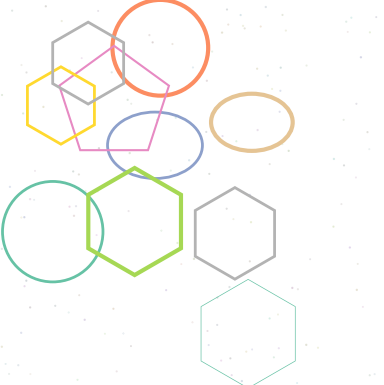[{"shape": "hexagon", "thickness": 0.5, "radius": 0.71, "center": [0.645, 0.133]}, {"shape": "circle", "thickness": 2, "radius": 0.65, "center": [0.137, 0.398]}, {"shape": "circle", "thickness": 3, "radius": 0.62, "center": [0.416, 0.876]}, {"shape": "oval", "thickness": 2, "radius": 0.62, "center": [0.403, 0.623]}, {"shape": "pentagon", "thickness": 1.5, "radius": 0.75, "center": [0.296, 0.731]}, {"shape": "hexagon", "thickness": 3, "radius": 0.69, "center": [0.35, 0.425]}, {"shape": "hexagon", "thickness": 2, "radius": 0.5, "center": [0.158, 0.726]}, {"shape": "oval", "thickness": 3, "radius": 0.53, "center": [0.654, 0.682]}, {"shape": "hexagon", "thickness": 2, "radius": 0.59, "center": [0.61, 0.394]}, {"shape": "hexagon", "thickness": 2, "radius": 0.53, "center": [0.229, 0.836]}]